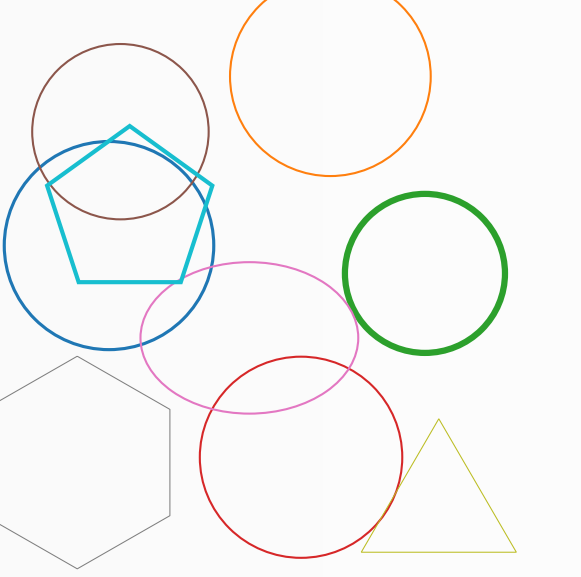[{"shape": "circle", "thickness": 1.5, "radius": 0.9, "center": [0.188, 0.574]}, {"shape": "circle", "thickness": 1, "radius": 0.86, "center": [0.568, 0.867]}, {"shape": "circle", "thickness": 3, "radius": 0.69, "center": [0.731, 0.526]}, {"shape": "circle", "thickness": 1, "radius": 0.87, "center": [0.518, 0.207]}, {"shape": "circle", "thickness": 1, "radius": 0.76, "center": [0.207, 0.771]}, {"shape": "oval", "thickness": 1, "radius": 0.94, "center": [0.429, 0.414]}, {"shape": "hexagon", "thickness": 0.5, "radius": 0.92, "center": [0.133, 0.198]}, {"shape": "triangle", "thickness": 0.5, "radius": 0.77, "center": [0.755, 0.12]}, {"shape": "pentagon", "thickness": 2, "radius": 0.75, "center": [0.223, 0.631]}]